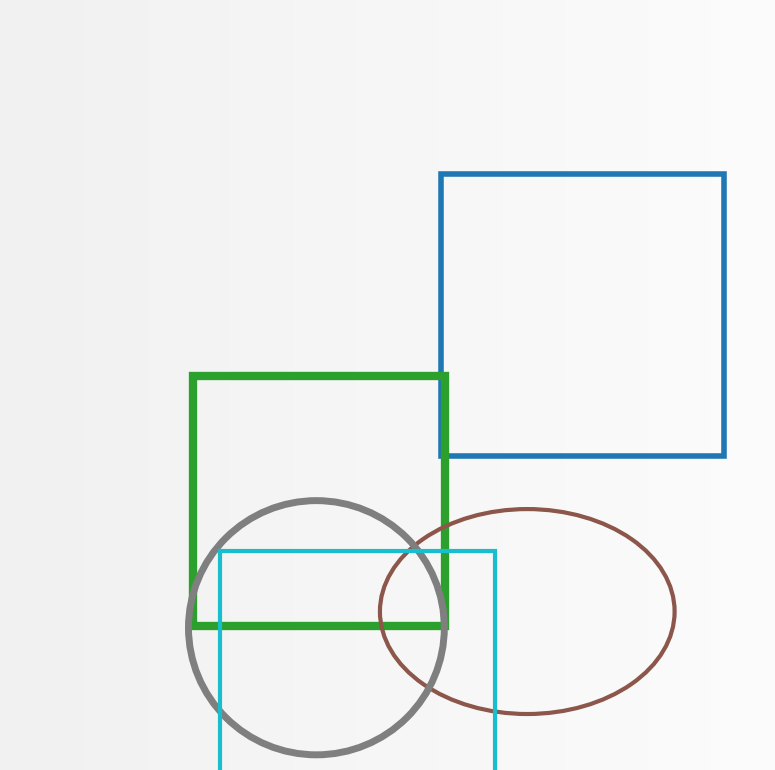[{"shape": "square", "thickness": 2, "radius": 0.91, "center": [0.752, 0.591]}, {"shape": "square", "thickness": 3, "radius": 0.81, "center": [0.412, 0.349]}, {"shape": "oval", "thickness": 1.5, "radius": 0.95, "center": [0.68, 0.206]}, {"shape": "circle", "thickness": 2.5, "radius": 0.83, "center": [0.408, 0.185]}, {"shape": "square", "thickness": 1.5, "radius": 0.89, "center": [0.461, 0.107]}]